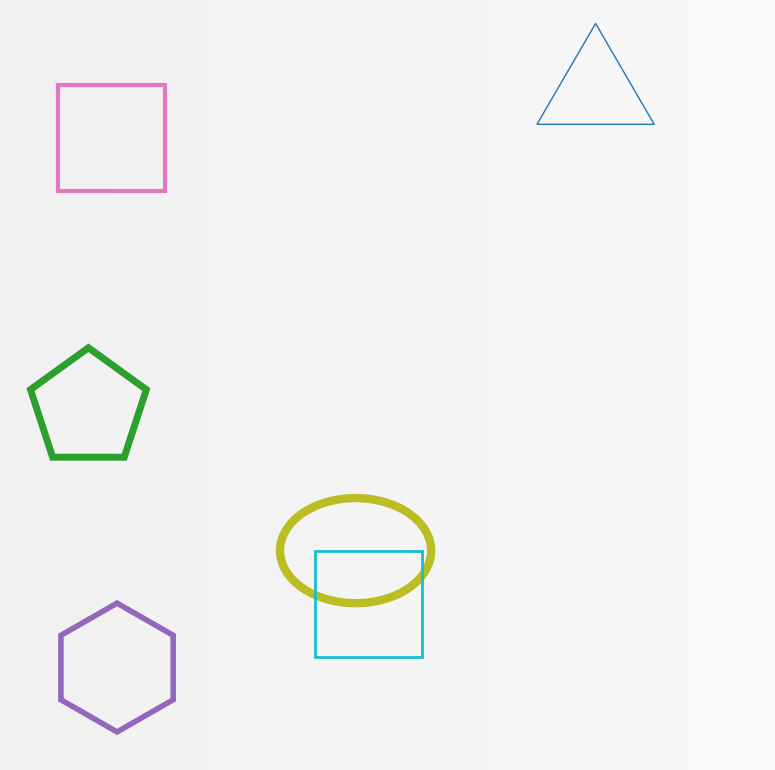[{"shape": "triangle", "thickness": 0.5, "radius": 0.44, "center": [0.769, 0.882]}, {"shape": "pentagon", "thickness": 2.5, "radius": 0.39, "center": [0.114, 0.47]}, {"shape": "hexagon", "thickness": 2, "radius": 0.42, "center": [0.151, 0.133]}, {"shape": "square", "thickness": 1.5, "radius": 0.35, "center": [0.144, 0.82]}, {"shape": "oval", "thickness": 3, "radius": 0.49, "center": [0.459, 0.285]}, {"shape": "square", "thickness": 1, "radius": 0.34, "center": [0.475, 0.216]}]